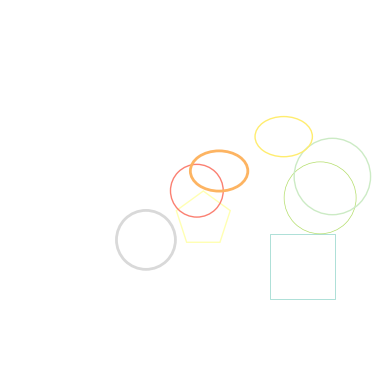[{"shape": "square", "thickness": 0.5, "radius": 0.42, "center": [0.786, 0.307]}, {"shape": "pentagon", "thickness": 1, "radius": 0.37, "center": [0.528, 0.43]}, {"shape": "circle", "thickness": 1, "radius": 0.34, "center": [0.511, 0.505]}, {"shape": "oval", "thickness": 2, "radius": 0.37, "center": [0.569, 0.556]}, {"shape": "circle", "thickness": 0.5, "radius": 0.47, "center": [0.832, 0.486]}, {"shape": "circle", "thickness": 2, "radius": 0.38, "center": [0.379, 0.377]}, {"shape": "circle", "thickness": 1, "radius": 0.5, "center": [0.863, 0.542]}, {"shape": "oval", "thickness": 1, "radius": 0.37, "center": [0.737, 0.645]}]